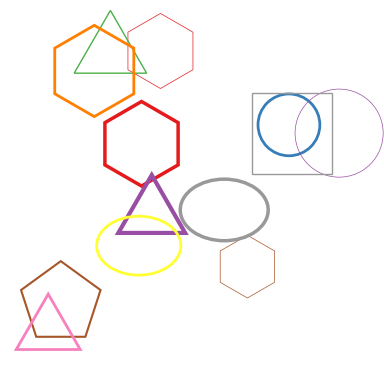[{"shape": "hexagon", "thickness": 0.5, "radius": 0.49, "center": [0.417, 0.868]}, {"shape": "hexagon", "thickness": 2.5, "radius": 0.55, "center": [0.368, 0.627]}, {"shape": "circle", "thickness": 2, "radius": 0.4, "center": [0.75, 0.676]}, {"shape": "triangle", "thickness": 1, "radius": 0.54, "center": [0.287, 0.864]}, {"shape": "circle", "thickness": 0.5, "radius": 0.57, "center": [0.881, 0.654]}, {"shape": "triangle", "thickness": 3, "radius": 0.5, "center": [0.394, 0.445]}, {"shape": "hexagon", "thickness": 2, "radius": 0.59, "center": [0.245, 0.816]}, {"shape": "oval", "thickness": 2, "radius": 0.55, "center": [0.36, 0.362]}, {"shape": "hexagon", "thickness": 0.5, "radius": 0.41, "center": [0.643, 0.307]}, {"shape": "pentagon", "thickness": 1.5, "radius": 0.54, "center": [0.158, 0.213]}, {"shape": "triangle", "thickness": 2, "radius": 0.48, "center": [0.125, 0.14]}, {"shape": "oval", "thickness": 2.5, "radius": 0.57, "center": [0.582, 0.455]}, {"shape": "square", "thickness": 1, "radius": 0.52, "center": [0.758, 0.654]}]